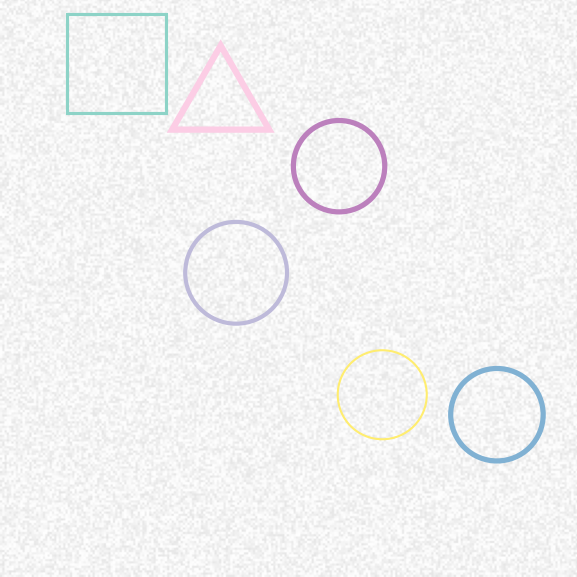[{"shape": "square", "thickness": 1.5, "radius": 0.43, "center": [0.202, 0.889]}, {"shape": "circle", "thickness": 2, "radius": 0.44, "center": [0.409, 0.527]}, {"shape": "circle", "thickness": 2.5, "radius": 0.4, "center": [0.861, 0.281]}, {"shape": "triangle", "thickness": 3, "radius": 0.49, "center": [0.382, 0.823]}, {"shape": "circle", "thickness": 2.5, "radius": 0.4, "center": [0.587, 0.711]}, {"shape": "circle", "thickness": 1, "radius": 0.39, "center": [0.662, 0.316]}]